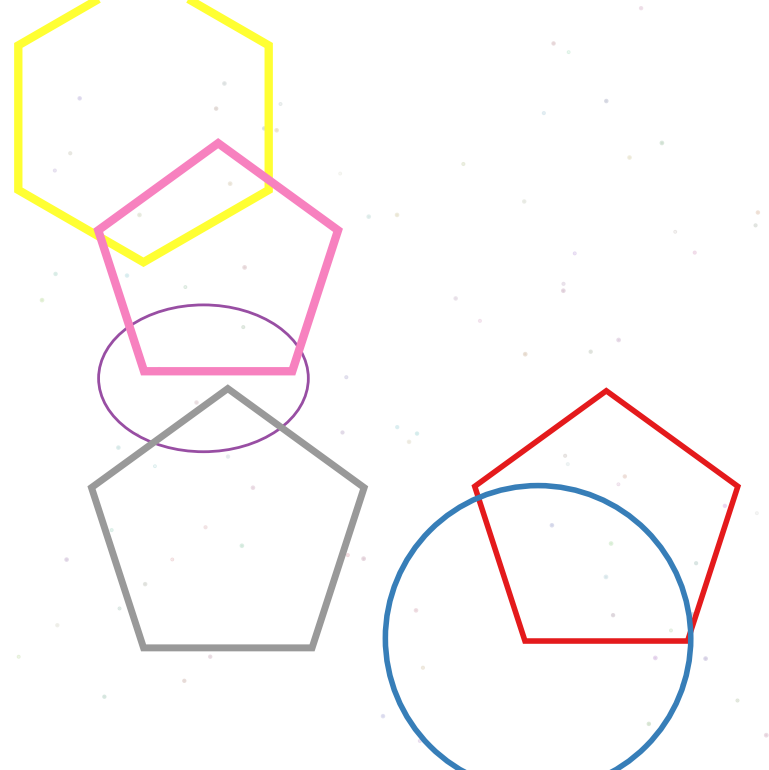[{"shape": "pentagon", "thickness": 2, "radius": 0.9, "center": [0.787, 0.313]}, {"shape": "circle", "thickness": 2, "radius": 0.99, "center": [0.699, 0.171]}, {"shape": "oval", "thickness": 1, "radius": 0.68, "center": [0.264, 0.509]}, {"shape": "hexagon", "thickness": 3, "radius": 0.94, "center": [0.186, 0.847]}, {"shape": "pentagon", "thickness": 3, "radius": 0.82, "center": [0.283, 0.65]}, {"shape": "pentagon", "thickness": 2.5, "radius": 0.93, "center": [0.296, 0.309]}]